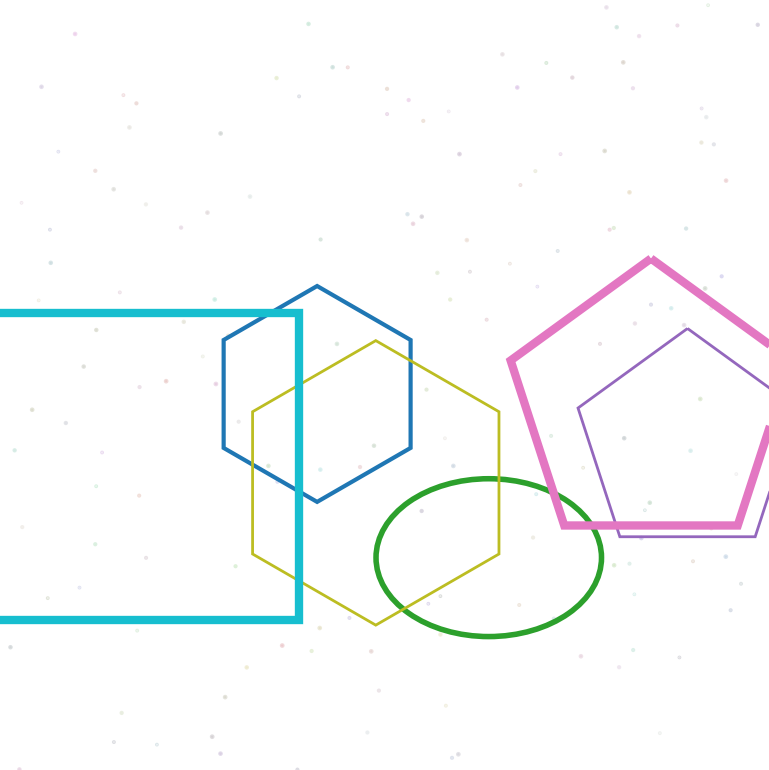[{"shape": "hexagon", "thickness": 1.5, "radius": 0.7, "center": [0.412, 0.488]}, {"shape": "oval", "thickness": 2, "radius": 0.73, "center": [0.635, 0.276]}, {"shape": "pentagon", "thickness": 1, "radius": 0.75, "center": [0.893, 0.424]}, {"shape": "pentagon", "thickness": 3, "radius": 0.96, "center": [0.845, 0.473]}, {"shape": "hexagon", "thickness": 1, "radius": 0.92, "center": [0.488, 0.373]}, {"shape": "square", "thickness": 3, "radius": 1.0, "center": [0.189, 0.394]}]